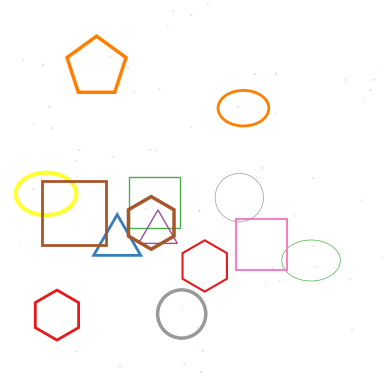[{"shape": "hexagon", "thickness": 1.5, "radius": 0.33, "center": [0.532, 0.309]}, {"shape": "hexagon", "thickness": 2, "radius": 0.32, "center": [0.148, 0.182]}, {"shape": "triangle", "thickness": 2, "radius": 0.35, "center": [0.304, 0.372]}, {"shape": "square", "thickness": 1, "radius": 0.33, "center": [0.4, 0.475]}, {"shape": "oval", "thickness": 0.5, "radius": 0.38, "center": [0.808, 0.323]}, {"shape": "triangle", "thickness": 1, "radius": 0.29, "center": [0.41, 0.397]}, {"shape": "pentagon", "thickness": 2.5, "radius": 0.4, "center": [0.251, 0.826]}, {"shape": "oval", "thickness": 2, "radius": 0.33, "center": [0.632, 0.719]}, {"shape": "oval", "thickness": 3, "radius": 0.39, "center": [0.12, 0.496]}, {"shape": "hexagon", "thickness": 2.5, "radius": 0.34, "center": [0.393, 0.421]}, {"shape": "square", "thickness": 2, "radius": 0.41, "center": [0.192, 0.447]}, {"shape": "square", "thickness": 1.5, "radius": 0.33, "center": [0.679, 0.366]}, {"shape": "circle", "thickness": 2.5, "radius": 0.31, "center": [0.472, 0.184]}, {"shape": "circle", "thickness": 0.5, "radius": 0.31, "center": [0.622, 0.487]}]